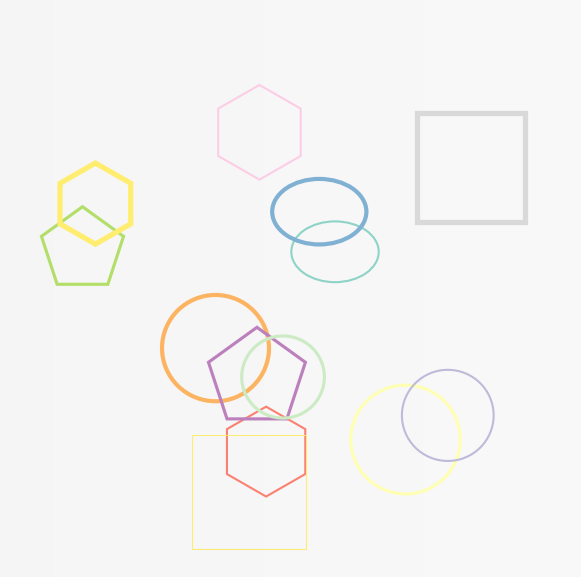[{"shape": "oval", "thickness": 1, "radius": 0.38, "center": [0.576, 0.563]}, {"shape": "circle", "thickness": 1.5, "radius": 0.47, "center": [0.698, 0.238]}, {"shape": "circle", "thickness": 1, "radius": 0.39, "center": [0.77, 0.28]}, {"shape": "hexagon", "thickness": 1, "radius": 0.39, "center": [0.458, 0.217]}, {"shape": "oval", "thickness": 2, "radius": 0.41, "center": [0.549, 0.633]}, {"shape": "circle", "thickness": 2, "radius": 0.46, "center": [0.371, 0.396]}, {"shape": "pentagon", "thickness": 1.5, "radius": 0.37, "center": [0.142, 0.567]}, {"shape": "hexagon", "thickness": 1, "radius": 0.41, "center": [0.446, 0.77]}, {"shape": "square", "thickness": 2.5, "radius": 0.47, "center": [0.81, 0.709]}, {"shape": "pentagon", "thickness": 1.5, "radius": 0.44, "center": [0.442, 0.345]}, {"shape": "circle", "thickness": 1.5, "radius": 0.36, "center": [0.487, 0.346]}, {"shape": "hexagon", "thickness": 2.5, "radius": 0.35, "center": [0.164, 0.647]}, {"shape": "square", "thickness": 0.5, "radius": 0.49, "center": [0.429, 0.147]}]